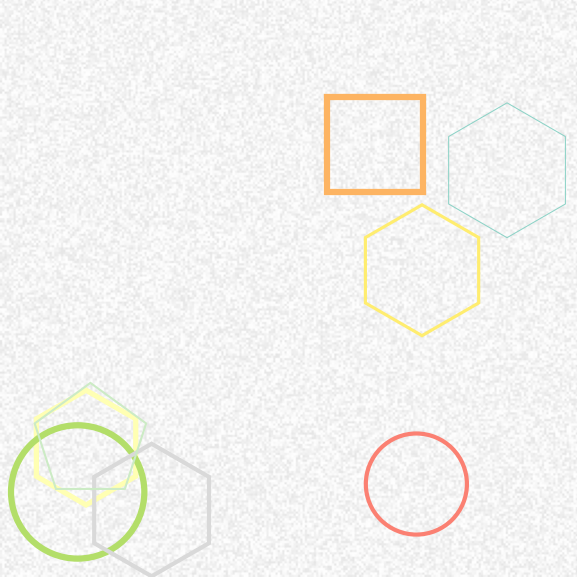[{"shape": "hexagon", "thickness": 0.5, "radius": 0.58, "center": [0.878, 0.704]}, {"shape": "hexagon", "thickness": 2.5, "radius": 0.5, "center": [0.149, 0.224]}, {"shape": "circle", "thickness": 2, "radius": 0.44, "center": [0.721, 0.161]}, {"shape": "square", "thickness": 3, "radius": 0.41, "center": [0.649, 0.748]}, {"shape": "circle", "thickness": 3, "radius": 0.58, "center": [0.134, 0.147]}, {"shape": "hexagon", "thickness": 2, "radius": 0.57, "center": [0.263, 0.116]}, {"shape": "pentagon", "thickness": 1, "radius": 0.51, "center": [0.157, 0.235]}, {"shape": "hexagon", "thickness": 1.5, "radius": 0.57, "center": [0.731, 0.531]}]